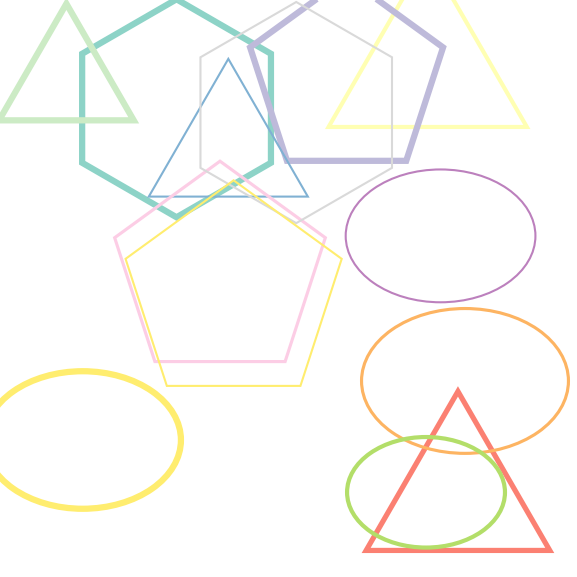[{"shape": "hexagon", "thickness": 3, "radius": 0.94, "center": [0.306, 0.812]}, {"shape": "triangle", "thickness": 2, "radius": 0.99, "center": [0.741, 0.878]}, {"shape": "pentagon", "thickness": 3, "radius": 0.88, "center": [0.6, 0.863]}, {"shape": "triangle", "thickness": 2.5, "radius": 0.92, "center": [0.793, 0.138]}, {"shape": "triangle", "thickness": 1, "radius": 0.79, "center": [0.395, 0.738]}, {"shape": "oval", "thickness": 1.5, "radius": 0.9, "center": [0.805, 0.339]}, {"shape": "oval", "thickness": 2, "radius": 0.68, "center": [0.738, 0.147]}, {"shape": "pentagon", "thickness": 1.5, "radius": 0.96, "center": [0.381, 0.528]}, {"shape": "hexagon", "thickness": 1, "radius": 0.96, "center": [0.513, 0.804]}, {"shape": "oval", "thickness": 1, "radius": 0.82, "center": [0.763, 0.591]}, {"shape": "triangle", "thickness": 3, "radius": 0.67, "center": [0.115, 0.858]}, {"shape": "oval", "thickness": 3, "radius": 0.85, "center": [0.143, 0.237]}, {"shape": "pentagon", "thickness": 1, "radius": 0.98, "center": [0.405, 0.49]}]